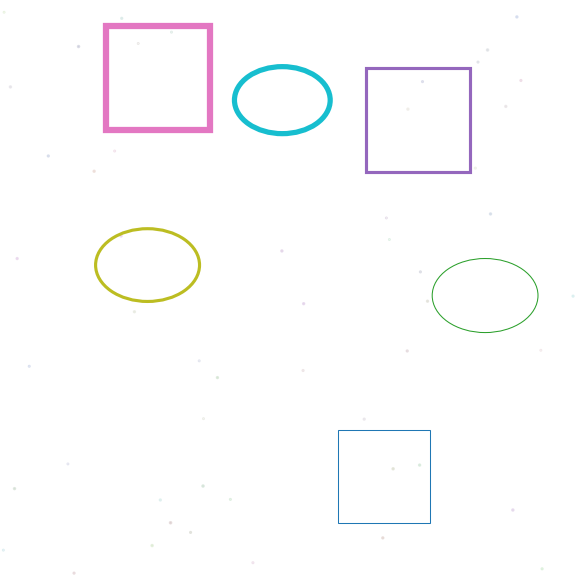[{"shape": "square", "thickness": 0.5, "radius": 0.4, "center": [0.665, 0.174]}, {"shape": "oval", "thickness": 0.5, "radius": 0.46, "center": [0.84, 0.487]}, {"shape": "square", "thickness": 1.5, "radius": 0.45, "center": [0.724, 0.791]}, {"shape": "square", "thickness": 3, "radius": 0.45, "center": [0.273, 0.864]}, {"shape": "oval", "thickness": 1.5, "radius": 0.45, "center": [0.256, 0.54]}, {"shape": "oval", "thickness": 2.5, "radius": 0.41, "center": [0.489, 0.826]}]